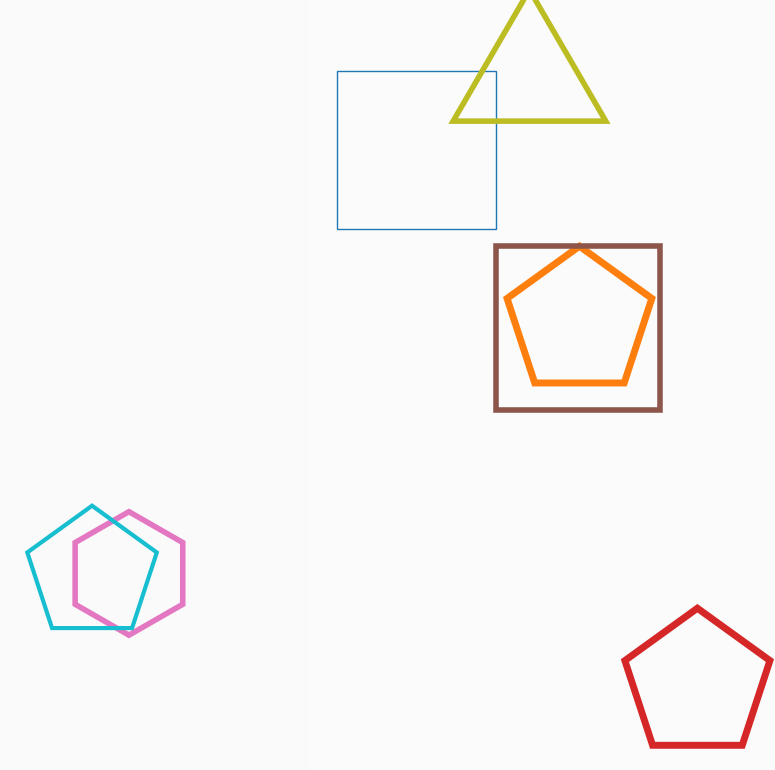[{"shape": "square", "thickness": 0.5, "radius": 0.51, "center": [0.538, 0.805]}, {"shape": "pentagon", "thickness": 2.5, "radius": 0.49, "center": [0.748, 0.582]}, {"shape": "pentagon", "thickness": 2.5, "radius": 0.49, "center": [0.9, 0.112]}, {"shape": "square", "thickness": 2, "radius": 0.53, "center": [0.746, 0.574]}, {"shape": "hexagon", "thickness": 2, "radius": 0.4, "center": [0.166, 0.255]}, {"shape": "triangle", "thickness": 2, "radius": 0.57, "center": [0.683, 0.9]}, {"shape": "pentagon", "thickness": 1.5, "radius": 0.44, "center": [0.119, 0.255]}]